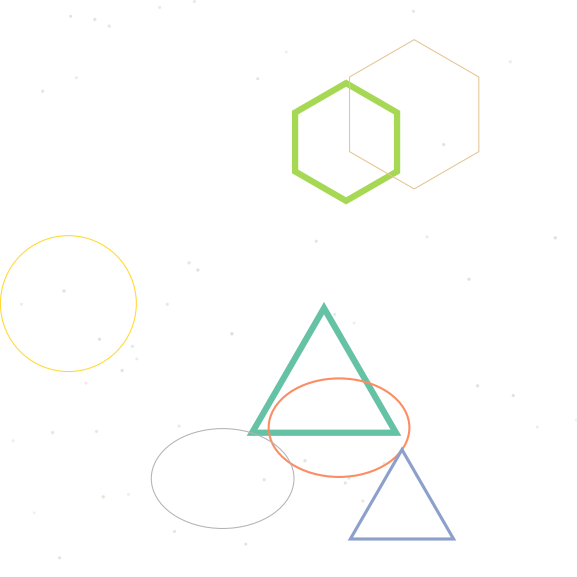[{"shape": "triangle", "thickness": 3, "radius": 0.72, "center": [0.561, 0.322]}, {"shape": "oval", "thickness": 1, "radius": 0.61, "center": [0.587, 0.259]}, {"shape": "triangle", "thickness": 1.5, "radius": 0.52, "center": [0.696, 0.117]}, {"shape": "hexagon", "thickness": 3, "radius": 0.51, "center": [0.599, 0.753]}, {"shape": "circle", "thickness": 0.5, "radius": 0.59, "center": [0.118, 0.473]}, {"shape": "hexagon", "thickness": 0.5, "radius": 0.65, "center": [0.717, 0.801]}, {"shape": "oval", "thickness": 0.5, "radius": 0.62, "center": [0.386, 0.171]}]